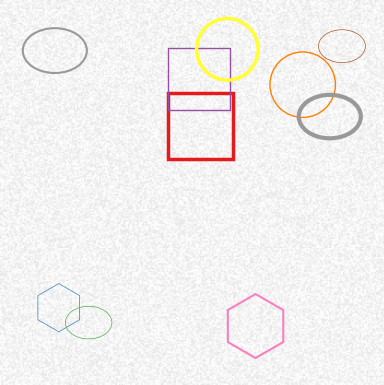[{"shape": "square", "thickness": 2.5, "radius": 0.43, "center": [0.521, 0.673]}, {"shape": "hexagon", "thickness": 0.5, "radius": 0.31, "center": [0.153, 0.201]}, {"shape": "oval", "thickness": 0.5, "radius": 0.3, "center": [0.23, 0.162]}, {"shape": "square", "thickness": 1, "radius": 0.4, "center": [0.518, 0.795]}, {"shape": "circle", "thickness": 1, "radius": 0.43, "center": [0.786, 0.78]}, {"shape": "circle", "thickness": 2.5, "radius": 0.4, "center": [0.591, 0.872]}, {"shape": "oval", "thickness": 0.5, "radius": 0.3, "center": [0.888, 0.88]}, {"shape": "hexagon", "thickness": 1.5, "radius": 0.42, "center": [0.664, 0.153]}, {"shape": "oval", "thickness": 1.5, "radius": 0.42, "center": [0.142, 0.869]}, {"shape": "oval", "thickness": 3, "radius": 0.4, "center": [0.857, 0.697]}]